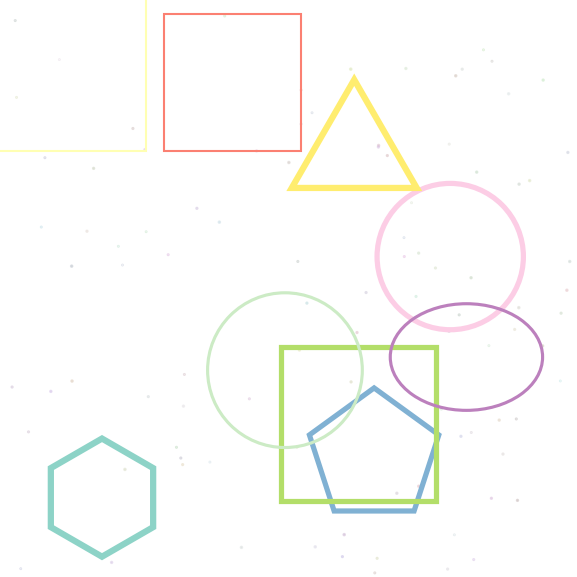[{"shape": "hexagon", "thickness": 3, "radius": 0.51, "center": [0.177, 0.137]}, {"shape": "square", "thickness": 1, "radius": 0.73, "center": [0.107, 0.885]}, {"shape": "square", "thickness": 1, "radius": 0.59, "center": [0.402, 0.856]}, {"shape": "pentagon", "thickness": 2.5, "radius": 0.59, "center": [0.648, 0.21]}, {"shape": "square", "thickness": 2.5, "radius": 0.67, "center": [0.621, 0.265]}, {"shape": "circle", "thickness": 2.5, "radius": 0.63, "center": [0.78, 0.555]}, {"shape": "oval", "thickness": 1.5, "radius": 0.66, "center": [0.808, 0.381]}, {"shape": "circle", "thickness": 1.5, "radius": 0.67, "center": [0.493, 0.358]}, {"shape": "triangle", "thickness": 3, "radius": 0.62, "center": [0.613, 0.736]}]